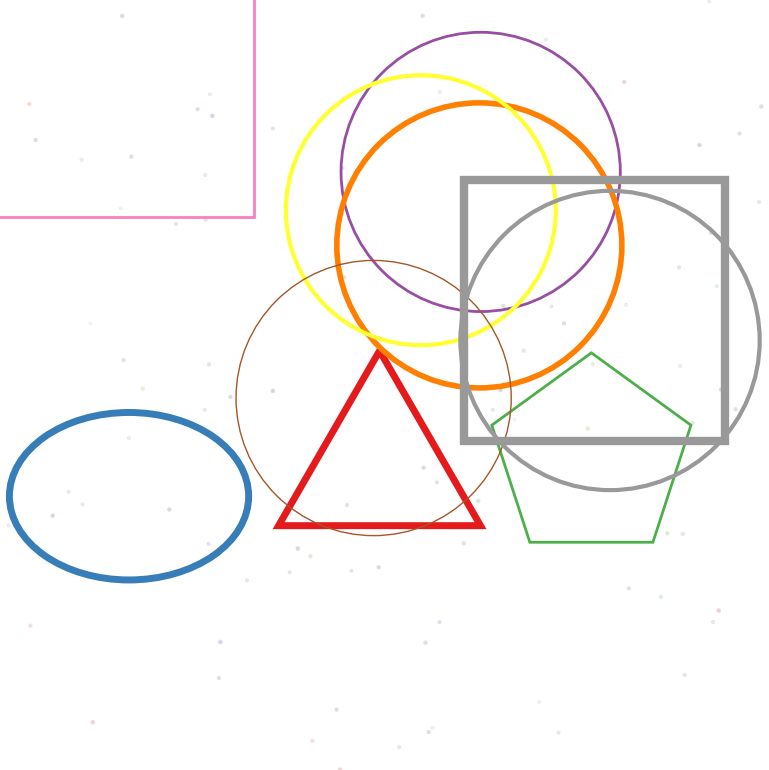[{"shape": "triangle", "thickness": 2.5, "radius": 0.76, "center": [0.493, 0.393]}, {"shape": "oval", "thickness": 2.5, "radius": 0.78, "center": [0.168, 0.356]}, {"shape": "pentagon", "thickness": 1, "radius": 0.68, "center": [0.768, 0.406]}, {"shape": "circle", "thickness": 1, "radius": 0.91, "center": [0.624, 0.777]}, {"shape": "circle", "thickness": 2, "radius": 0.93, "center": [0.623, 0.681]}, {"shape": "circle", "thickness": 1.5, "radius": 0.88, "center": [0.547, 0.727]}, {"shape": "circle", "thickness": 0.5, "radius": 0.89, "center": [0.485, 0.483]}, {"shape": "square", "thickness": 1, "radius": 0.83, "center": [0.163, 0.885]}, {"shape": "circle", "thickness": 1.5, "radius": 0.97, "center": [0.792, 0.558]}, {"shape": "square", "thickness": 3, "radius": 0.85, "center": [0.772, 0.597]}]